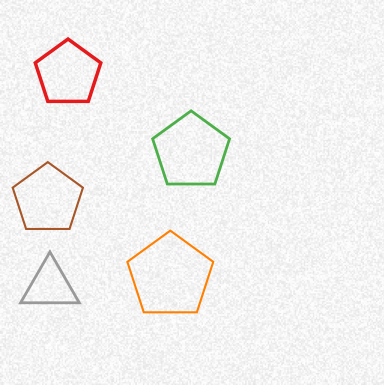[{"shape": "pentagon", "thickness": 2.5, "radius": 0.45, "center": [0.177, 0.809]}, {"shape": "pentagon", "thickness": 2, "radius": 0.53, "center": [0.496, 0.607]}, {"shape": "pentagon", "thickness": 1.5, "radius": 0.59, "center": [0.442, 0.284]}, {"shape": "pentagon", "thickness": 1.5, "radius": 0.48, "center": [0.124, 0.483]}, {"shape": "triangle", "thickness": 2, "radius": 0.44, "center": [0.13, 0.258]}]